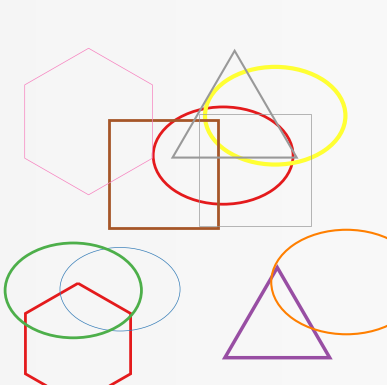[{"shape": "hexagon", "thickness": 2, "radius": 0.78, "center": [0.201, 0.107]}, {"shape": "oval", "thickness": 2, "radius": 0.9, "center": [0.576, 0.596]}, {"shape": "oval", "thickness": 0.5, "radius": 0.77, "center": [0.31, 0.249]}, {"shape": "oval", "thickness": 2, "radius": 0.88, "center": [0.189, 0.246]}, {"shape": "triangle", "thickness": 2.5, "radius": 0.78, "center": [0.716, 0.149]}, {"shape": "oval", "thickness": 1.5, "radius": 0.97, "center": [0.894, 0.267]}, {"shape": "oval", "thickness": 3, "radius": 0.91, "center": [0.71, 0.699]}, {"shape": "square", "thickness": 2, "radius": 0.7, "center": [0.421, 0.548]}, {"shape": "hexagon", "thickness": 0.5, "radius": 0.95, "center": [0.229, 0.684]}, {"shape": "triangle", "thickness": 1.5, "radius": 0.92, "center": [0.606, 0.683]}, {"shape": "square", "thickness": 0.5, "radius": 0.72, "center": [0.659, 0.558]}]